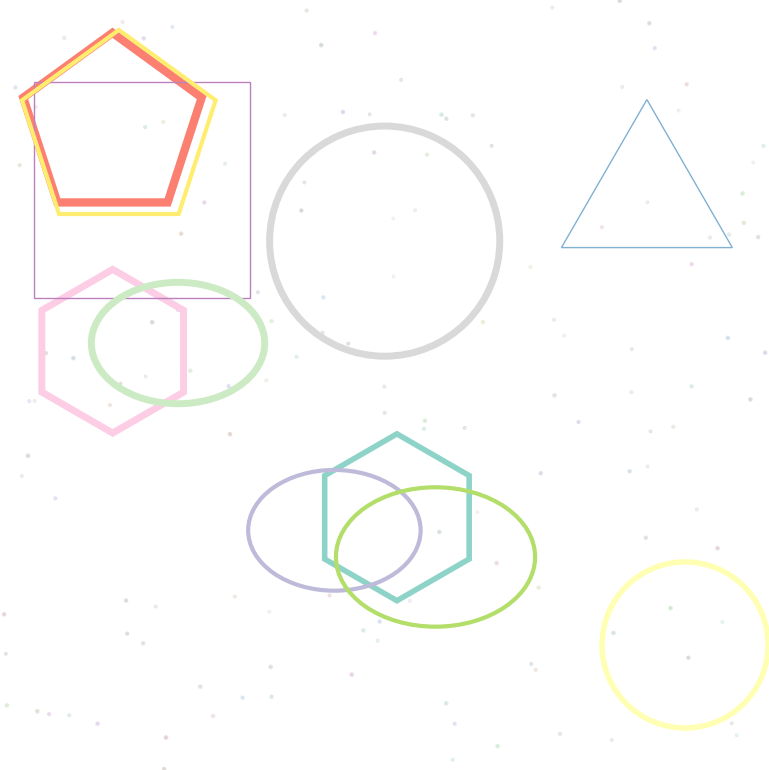[{"shape": "hexagon", "thickness": 2, "radius": 0.54, "center": [0.515, 0.328]}, {"shape": "circle", "thickness": 2, "radius": 0.54, "center": [0.89, 0.162]}, {"shape": "oval", "thickness": 1.5, "radius": 0.56, "center": [0.434, 0.311]}, {"shape": "pentagon", "thickness": 3, "radius": 0.61, "center": [0.146, 0.836]}, {"shape": "triangle", "thickness": 0.5, "radius": 0.64, "center": [0.84, 0.743]}, {"shape": "oval", "thickness": 1.5, "radius": 0.65, "center": [0.566, 0.277]}, {"shape": "hexagon", "thickness": 2.5, "radius": 0.53, "center": [0.146, 0.544]}, {"shape": "circle", "thickness": 2.5, "radius": 0.75, "center": [0.5, 0.687]}, {"shape": "square", "thickness": 0.5, "radius": 0.7, "center": [0.184, 0.754]}, {"shape": "oval", "thickness": 2.5, "radius": 0.56, "center": [0.231, 0.554]}, {"shape": "pentagon", "thickness": 1.5, "radius": 0.66, "center": [0.154, 0.829]}]